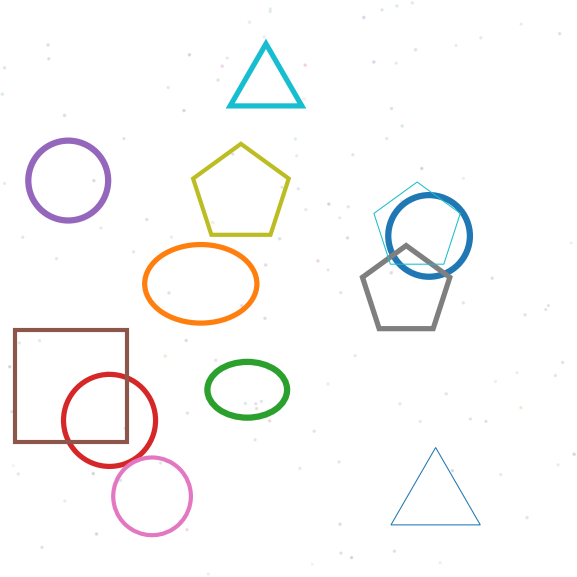[{"shape": "circle", "thickness": 3, "radius": 0.35, "center": [0.743, 0.591]}, {"shape": "triangle", "thickness": 0.5, "radius": 0.45, "center": [0.754, 0.135]}, {"shape": "oval", "thickness": 2.5, "radius": 0.49, "center": [0.348, 0.508]}, {"shape": "oval", "thickness": 3, "radius": 0.35, "center": [0.428, 0.324]}, {"shape": "circle", "thickness": 2.5, "radius": 0.4, "center": [0.19, 0.271]}, {"shape": "circle", "thickness": 3, "radius": 0.35, "center": [0.118, 0.686]}, {"shape": "square", "thickness": 2, "radius": 0.49, "center": [0.123, 0.331]}, {"shape": "circle", "thickness": 2, "radius": 0.34, "center": [0.263, 0.14]}, {"shape": "pentagon", "thickness": 2.5, "radius": 0.4, "center": [0.703, 0.494]}, {"shape": "pentagon", "thickness": 2, "radius": 0.44, "center": [0.417, 0.663]}, {"shape": "triangle", "thickness": 2.5, "radius": 0.36, "center": [0.461, 0.852]}, {"shape": "pentagon", "thickness": 0.5, "radius": 0.39, "center": [0.722, 0.605]}]